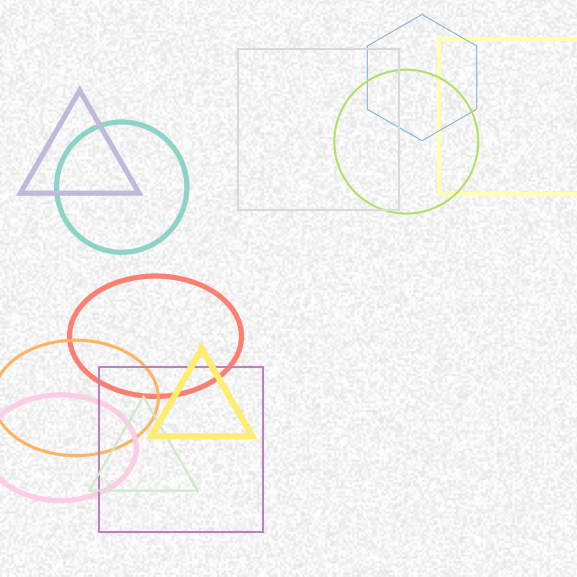[{"shape": "circle", "thickness": 2.5, "radius": 0.56, "center": [0.211, 0.675]}, {"shape": "square", "thickness": 2, "radius": 0.67, "center": [0.894, 0.797]}, {"shape": "triangle", "thickness": 2.5, "radius": 0.59, "center": [0.138, 0.724]}, {"shape": "oval", "thickness": 2.5, "radius": 0.74, "center": [0.269, 0.417]}, {"shape": "hexagon", "thickness": 0.5, "radius": 0.55, "center": [0.731, 0.865]}, {"shape": "oval", "thickness": 1.5, "radius": 0.71, "center": [0.131, 0.31]}, {"shape": "circle", "thickness": 1, "radius": 0.62, "center": [0.703, 0.754]}, {"shape": "oval", "thickness": 2.5, "radius": 0.65, "center": [0.105, 0.224]}, {"shape": "square", "thickness": 1, "radius": 0.7, "center": [0.552, 0.775]}, {"shape": "square", "thickness": 1, "radius": 0.71, "center": [0.314, 0.221]}, {"shape": "triangle", "thickness": 1, "radius": 0.54, "center": [0.248, 0.204]}, {"shape": "triangle", "thickness": 3, "radius": 0.5, "center": [0.349, 0.294]}]